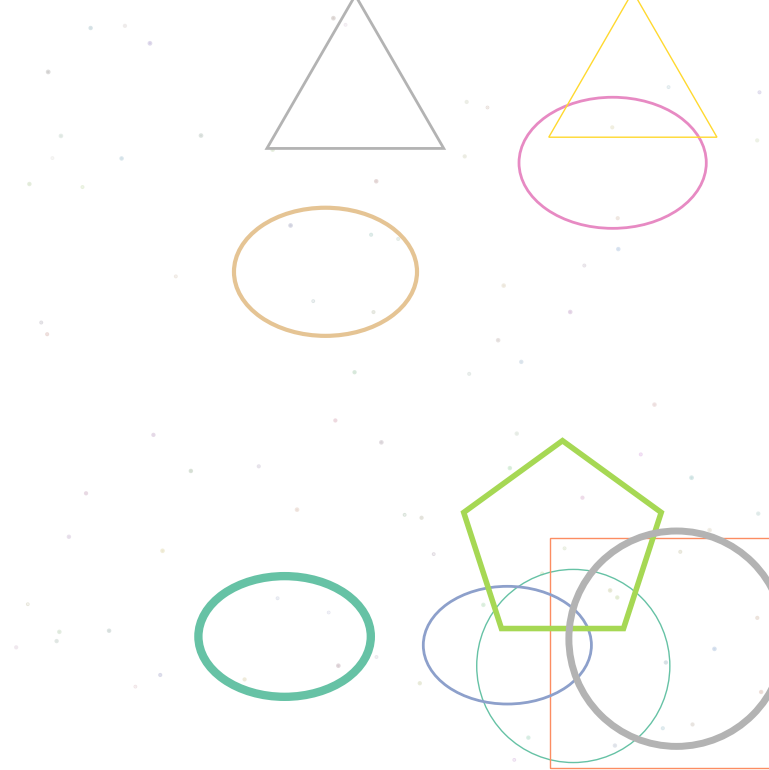[{"shape": "oval", "thickness": 3, "radius": 0.56, "center": [0.37, 0.173]}, {"shape": "circle", "thickness": 0.5, "radius": 0.63, "center": [0.745, 0.135]}, {"shape": "square", "thickness": 0.5, "radius": 0.75, "center": [0.863, 0.152]}, {"shape": "oval", "thickness": 1, "radius": 0.55, "center": [0.659, 0.162]}, {"shape": "oval", "thickness": 1, "radius": 0.61, "center": [0.796, 0.789]}, {"shape": "pentagon", "thickness": 2, "radius": 0.67, "center": [0.73, 0.293]}, {"shape": "triangle", "thickness": 0.5, "radius": 0.63, "center": [0.822, 0.885]}, {"shape": "oval", "thickness": 1.5, "radius": 0.59, "center": [0.423, 0.647]}, {"shape": "circle", "thickness": 2.5, "radius": 0.7, "center": [0.879, 0.171]}, {"shape": "triangle", "thickness": 1, "radius": 0.66, "center": [0.461, 0.874]}]